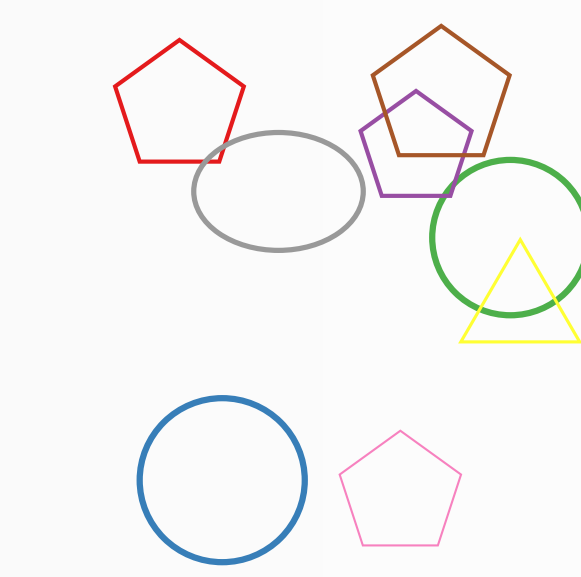[{"shape": "pentagon", "thickness": 2, "radius": 0.58, "center": [0.309, 0.813]}, {"shape": "circle", "thickness": 3, "radius": 0.71, "center": [0.382, 0.168]}, {"shape": "circle", "thickness": 3, "radius": 0.67, "center": [0.878, 0.588]}, {"shape": "pentagon", "thickness": 2, "radius": 0.5, "center": [0.716, 0.741]}, {"shape": "triangle", "thickness": 1.5, "radius": 0.59, "center": [0.895, 0.466]}, {"shape": "pentagon", "thickness": 2, "radius": 0.62, "center": [0.759, 0.831]}, {"shape": "pentagon", "thickness": 1, "radius": 0.55, "center": [0.689, 0.143]}, {"shape": "oval", "thickness": 2.5, "radius": 0.73, "center": [0.479, 0.668]}]